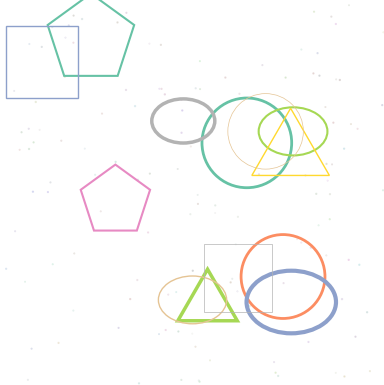[{"shape": "pentagon", "thickness": 1.5, "radius": 0.59, "center": [0.236, 0.899]}, {"shape": "circle", "thickness": 2, "radius": 0.58, "center": [0.641, 0.629]}, {"shape": "circle", "thickness": 2, "radius": 0.54, "center": [0.735, 0.282]}, {"shape": "square", "thickness": 1, "radius": 0.47, "center": [0.109, 0.839]}, {"shape": "oval", "thickness": 3, "radius": 0.58, "center": [0.757, 0.216]}, {"shape": "pentagon", "thickness": 1.5, "radius": 0.47, "center": [0.3, 0.478]}, {"shape": "triangle", "thickness": 2.5, "radius": 0.45, "center": [0.539, 0.211]}, {"shape": "oval", "thickness": 1.5, "radius": 0.45, "center": [0.761, 0.659]}, {"shape": "triangle", "thickness": 1, "radius": 0.58, "center": [0.755, 0.602]}, {"shape": "oval", "thickness": 1, "radius": 0.44, "center": [0.5, 0.221]}, {"shape": "circle", "thickness": 0.5, "radius": 0.49, "center": [0.69, 0.659]}, {"shape": "square", "thickness": 0.5, "radius": 0.44, "center": [0.619, 0.279]}, {"shape": "oval", "thickness": 2.5, "radius": 0.41, "center": [0.476, 0.686]}]